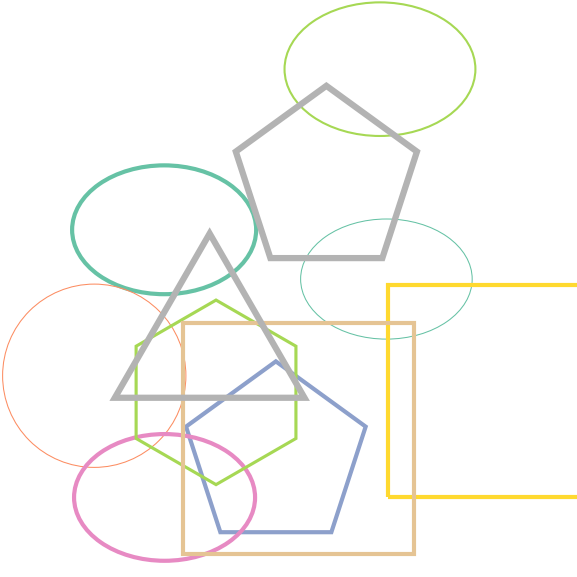[{"shape": "oval", "thickness": 2, "radius": 0.8, "center": [0.284, 0.601]}, {"shape": "oval", "thickness": 0.5, "radius": 0.74, "center": [0.669, 0.516]}, {"shape": "circle", "thickness": 0.5, "radius": 0.79, "center": [0.163, 0.348]}, {"shape": "pentagon", "thickness": 2, "radius": 0.82, "center": [0.478, 0.21]}, {"shape": "oval", "thickness": 2, "radius": 0.78, "center": [0.285, 0.138]}, {"shape": "oval", "thickness": 1, "radius": 0.83, "center": [0.658, 0.879]}, {"shape": "hexagon", "thickness": 1.5, "radius": 0.8, "center": [0.374, 0.32]}, {"shape": "square", "thickness": 2, "radius": 0.92, "center": [0.855, 0.322]}, {"shape": "square", "thickness": 2, "radius": 1.0, "center": [0.518, 0.24]}, {"shape": "pentagon", "thickness": 3, "radius": 0.82, "center": [0.565, 0.686]}, {"shape": "triangle", "thickness": 3, "radius": 0.95, "center": [0.363, 0.405]}]